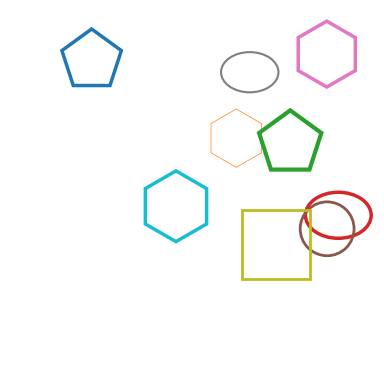[{"shape": "pentagon", "thickness": 2.5, "radius": 0.41, "center": [0.238, 0.844]}, {"shape": "hexagon", "thickness": 0.5, "radius": 0.38, "center": [0.614, 0.641]}, {"shape": "pentagon", "thickness": 3, "radius": 0.43, "center": [0.754, 0.628]}, {"shape": "oval", "thickness": 2.5, "radius": 0.43, "center": [0.879, 0.441]}, {"shape": "circle", "thickness": 2, "radius": 0.35, "center": [0.85, 0.406]}, {"shape": "hexagon", "thickness": 2.5, "radius": 0.43, "center": [0.849, 0.86]}, {"shape": "oval", "thickness": 1.5, "radius": 0.37, "center": [0.649, 0.812]}, {"shape": "square", "thickness": 2, "radius": 0.45, "center": [0.717, 0.364]}, {"shape": "hexagon", "thickness": 2.5, "radius": 0.46, "center": [0.457, 0.464]}]